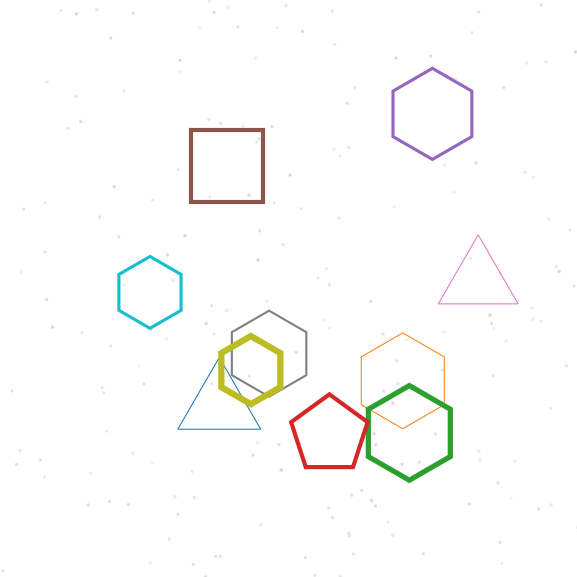[{"shape": "triangle", "thickness": 0.5, "radius": 0.41, "center": [0.38, 0.297]}, {"shape": "hexagon", "thickness": 0.5, "radius": 0.41, "center": [0.697, 0.34]}, {"shape": "hexagon", "thickness": 2.5, "radius": 0.41, "center": [0.709, 0.25]}, {"shape": "pentagon", "thickness": 2, "radius": 0.35, "center": [0.57, 0.247]}, {"shape": "hexagon", "thickness": 1.5, "radius": 0.39, "center": [0.749, 0.802]}, {"shape": "square", "thickness": 2, "radius": 0.31, "center": [0.393, 0.712]}, {"shape": "triangle", "thickness": 0.5, "radius": 0.4, "center": [0.828, 0.513]}, {"shape": "hexagon", "thickness": 1, "radius": 0.37, "center": [0.466, 0.387]}, {"shape": "hexagon", "thickness": 3, "radius": 0.29, "center": [0.434, 0.358]}, {"shape": "hexagon", "thickness": 1.5, "radius": 0.31, "center": [0.26, 0.493]}]